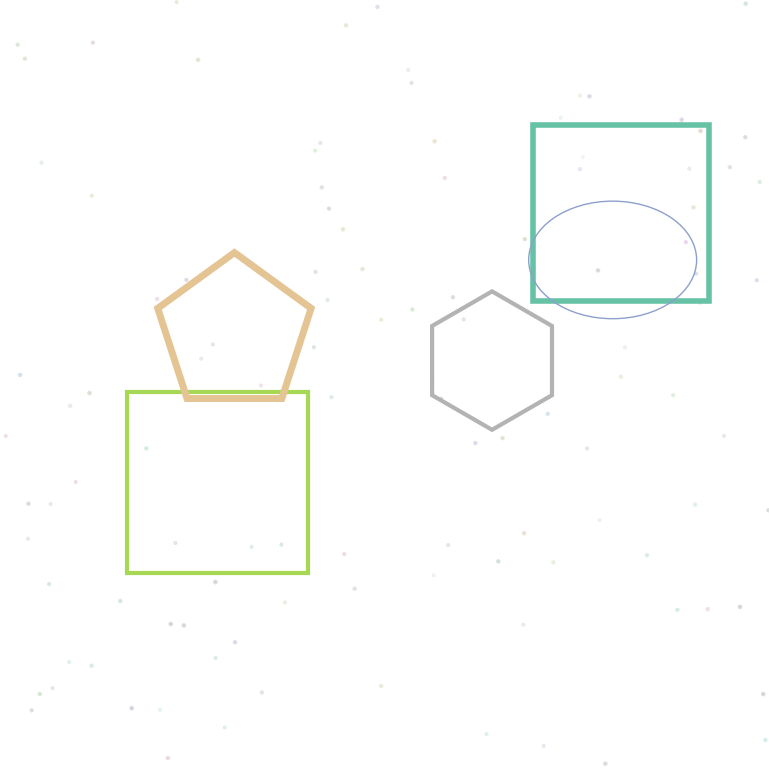[{"shape": "square", "thickness": 2, "radius": 0.57, "center": [0.807, 0.724]}, {"shape": "oval", "thickness": 0.5, "radius": 0.55, "center": [0.796, 0.662]}, {"shape": "square", "thickness": 1.5, "radius": 0.59, "center": [0.282, 0.373]}, {"shape": "pentagon", "thickness": 2.5, "radius": 0.52, "center": [0.304, 0.567]}, {"shape": "hexagon", "thickness": 1.5, "radius": 0.45, "center": [0.639, 0.532]}]